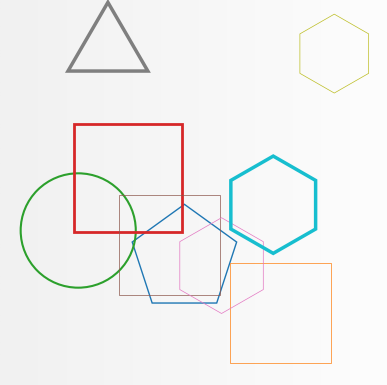[{"shape": "pentagon", "thickness": 1, "radius": 0.71, "center": [0.476, 0.328]}, {"shape": "square", "thickness": 0.5, "radius": 0.65, "center": [0.724, 0.187]}, {"shape": "circle", "thickness": 1.5, "radius": 0.74, "center": [0.202, 0.401]}, {"shape": "square", "thickness": 2, "radius": 0.7, "center": [0.331, 0.538]}, {"shape": "square", "thickness": 0.5, "radius": 0.65, "center": [0.437, 0.364]}, {"shape": "hexagon", "thickness": 0.5, "radius": 0.62, "center": [0.572, 0.31]}, {"shape": "triangle", "thickness": 2.5, "radius": 0.59, "center": [0.278, 0.875]}, {"shape": "hexagon", "thickness": 0.5, "radius": 0.51, "center": [0.863, 0.861]}, {"shape": "hexagon", "thickness": 2.5, "radius": 0.63, "center": [0.705, 0.468]}]